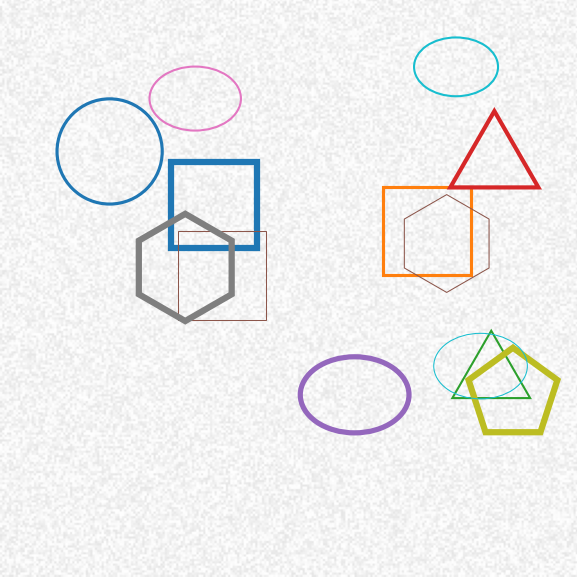[{"shape": "circle", "thickness": 1.5, "radius": 0.46, "center": [0.19, 0.737]}, {"shape": "square", "thickness": 3, "radius": 0.37, "center": [0.37, 0.645]}, {"shape": "square", "thickness": 1.5, "radius": 0.38, "center": [0.74, 0.598]}, {"shape": "triangle", "thickness": 1, "radius": 0.39, "center": [0.851, 0.349]}, {"shape": "triangle", "thickness": 2, "radius": 0.44, "center": [0.856, 0.719]}, {"shape": "oval", "thickness": 2.5, "radius": 0.47, "center": [0.614, 0.315]}, {"shape": "hexagon", "thickness": 0.5, "radius": 0.42, "center": [0.774, 0.577]}, {"shape": "square", "thickness": 0.5, "radius": 0.38, "center": [0.384, 0.522]}, {"shape": "oval", "thickness": 1, "radius": 0.4, "center": [0.338, 0.828]}, {"shape": "hexagon", "thickness": 3, "radius": 0.46, "center": [0.321, 0.536]}, {"shape": "pentagon", "thickness": 3, "radius": 0.4, "center": [0.888, 0.316]}, {"shape": "oval", "thickness": 0.5, "radius": 0.41, "center": [0.832, 0.365]}, {"shape": "oval", "thickness": 1, "radius": 0.36, "center": [0.79, 0.883]}]